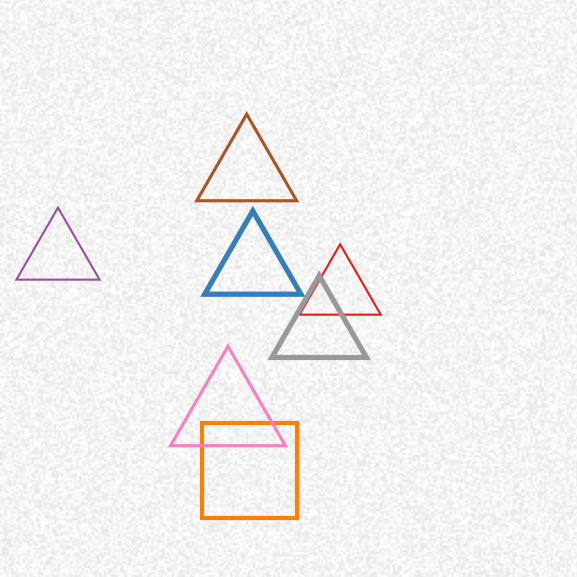[{"shape": "triangle", "thickness": 1, "radius": 0.41, "center": [0.589, 0.495]}, {"shape": "triangle", "thickness": 2.5, "radius": 0.48, "center": [0.438, 0.538]}, {"shape": "triangle", "thickness": 1, "radius": 0.42, "center": [0.1, 0.556]}, {"shape": "square", "thickness": 2, "radius": 0.41, "center": [0.432, 0.184]}, {"shape": "triangle", "thickness": 1.5, "radius": 0.5, "center": [0.427, 0.701]}, {"shape": "triangle", "thickness": 1.5, "radius": 0.57, "center": [0.395, 0.285]}, {"shape": "triangle", "thickness": 2.5, "radius": 0.47, "center": [0.553, 0.427]}]